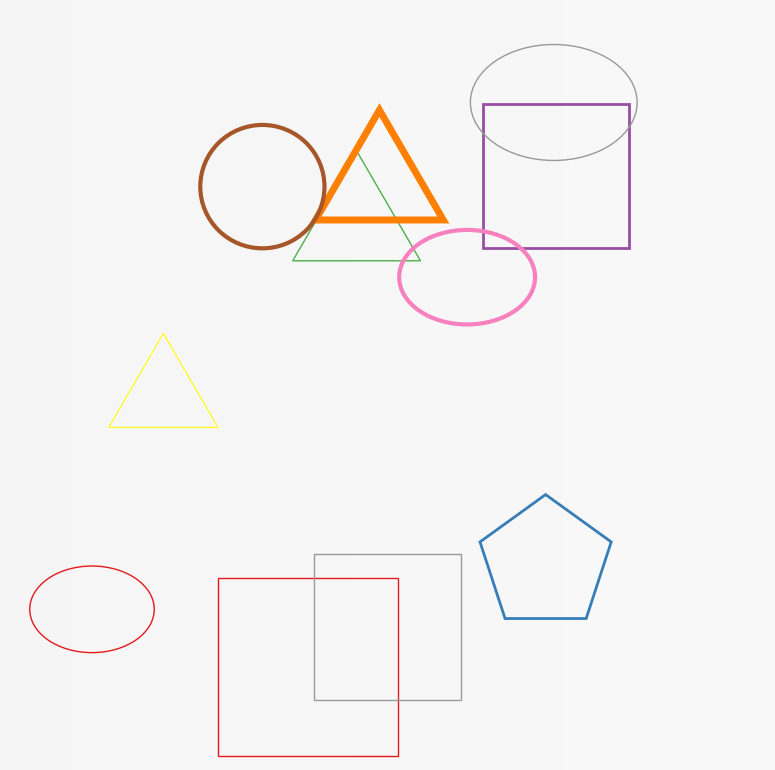[{"shape": "square", "thickness": 0.5, "radius": 0.58, "center": [0.397, 0.134]}, {"shape": "oval", "thickness": 0.5, "radius": 0.4, "center": [0.119, 0.209]}, {"shape": "pentagon", "thickness": 1, "radius": 0.45, "center": [0.704, 0.269]}, {"shape": "triangle", "thickness": 0.5, "radius": 0.48, "center": [0.46, 0.709]}, {"shape": "square", "thickness": 1, "radius": 0.47, "center": [0.718, 0.772]}, {"shape": "triangle", "thickness": 2.5, "radius": 0.48, "center": [0.49, 0.762]}, {"shape": "triangle", "thickness": 0.5, "radius": 0.41, "center": [0.211, 0.486]}, {"shape": "circle", "thickness": 1.5, "radius": 0.4, "center": [0.339, 0.758]}, {"shape": "oval", "thickness": 1.5, "radius": 0.44, "center": [0.603, 0.64]}, {"shape": "oval", "thickness": 0.5, "radius": 0.54, "center": [0.715, 0.867]}, {"shape": "square", "thickness": 0.5, "radius": 0.47, "center": [0.5, 0.185]}]